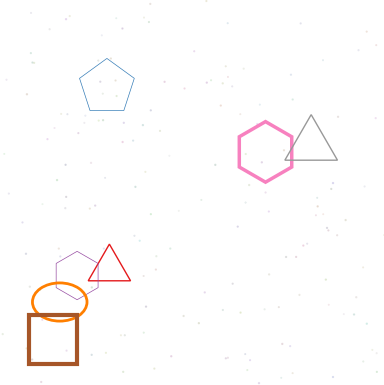[{"shape": "triangle", "thickness": 1, "radius": 0.32, "center": [0.284, 0.302]}, {"shape": "pentagon", "thickness": 0.5, "radius": 0.37, "center": [0.278, 0.773]}, {"shape": "hexagon", "thickness": 0.5, "radius": 0.31, "center": [0.2, 0.284]}, {"shape": "oval", "thickness": 2, "radius": 0.35, "center": [0.155, 0.216]}, {"shape": "square", "thickness": 3, "radius": 0.31, "center": [0.138, 0.118]}, {"shape": "hexagon", "thickness": 2.5, "radius": 0.39, "center": [0.69, 0.605]}, {"shape": "triangle", "thickness": 1, "radius": 0.39, "center": [0.808, 0.623]}]